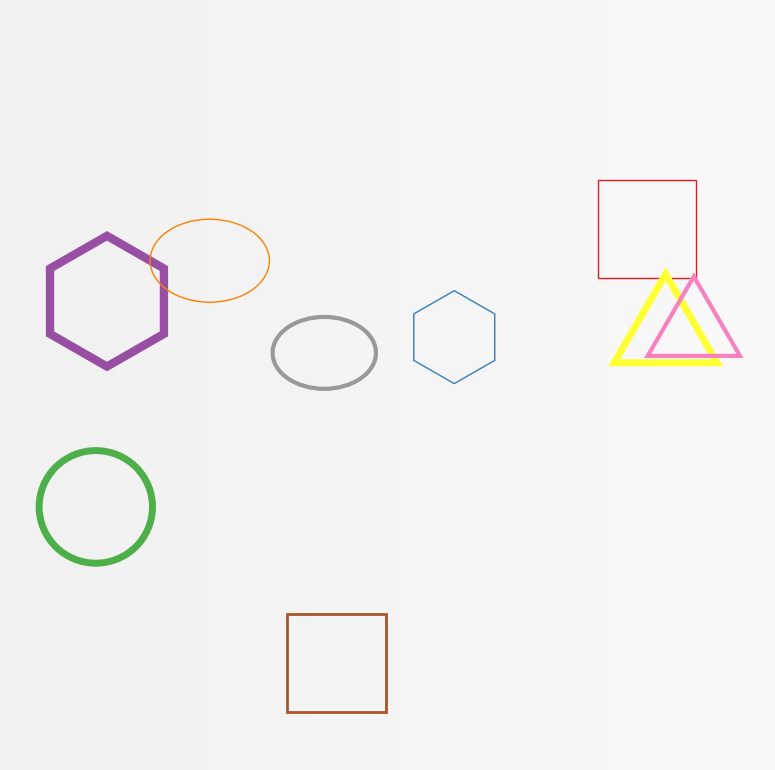[{"shape": "square", "thickness": 0.5, "radius": 0.32, "center": [0.835, 0.703]}, {"shape": "hexagon", "thickness": 0.5, "radius": 0.3, "center": [0.586, 0.562]}, {"shape": "circle", "thickness": 2.5, "radius": 0.37, "center": [0.124, 0.342]}, {"shape": "hexagon", "thickness": 3, "radius": 0.42, "center": [0.138, 0.609]}, {"shape": "oval", "thickness": 0.5, "radius": 0.38, "center": [0.271, 0.661]}, {"shape": "triangle", "thickness": 2.5, "radius": 0.38, "center": [0.859, 0.567]}, {"shape": "square", "thickness": 1, "radius": 0.32, "center": [0.434, 0.139]}, {"shape": "triangle", "thickness": 1.5, "radius": 0.34, "center": [0.895, 0.572]}, {"shape": "oval", "thickness": 1.5, "radius": 0.33, "center": [0.418, 0.542]}]